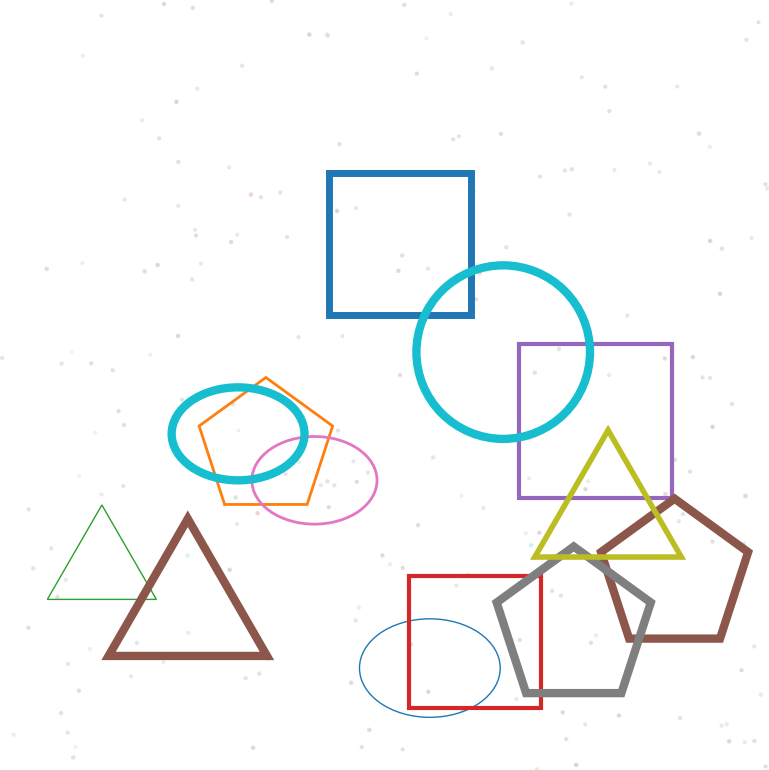[{"shape": "oval", "thickness": 0.5, "radius": 0.46, "center": [0.558, 0.132]}, {"shape": "square", "thickness": 2.5, "radius": 0.46, "center": [0.519, 0.683]}, {"shape": "pentagon", "thickness": 1, "radius": 0.46, "center": [0.345, 0.419]}, {"shape": "triangle", "thickness": 0.5, "radius": 0.41, "center": [0.132, 0.262]}, {"shape": "square", "thickness": 1.5, "radius": 0.43, "center": [0.617, 0.166]}, {"shape": "square", "thickness": 1.5, "radius": 0.5, "center": [0.774, 0.453]}, {"shape": "triangle", "thickness": 3, "radius": 0.59, "center": [0.244, 0.208]}, {"shape": "pentagon", "thickness": 3, "radius": 0.5, "center": [0.876, 0.252]}, {"shape": "oval", "thickness": 1, "radius": 0.41, "center": [0.408, 0.376]}, {"shape": "pentagon", "thickness": 3, "radius": 0.53, "center": [0.745, 0.185]}, {"shape": "triangle", "thickness": 2, "radius": 0.55, "center": [0.79, 0.332]}, {"shape": "oval", "thickness": 3, "radius": 0.43, "center": [0.309, 0.437]}, {"shape": "circle", "thickness": 3, "radius": 0.56, "center": [0.654, 0.543]}]